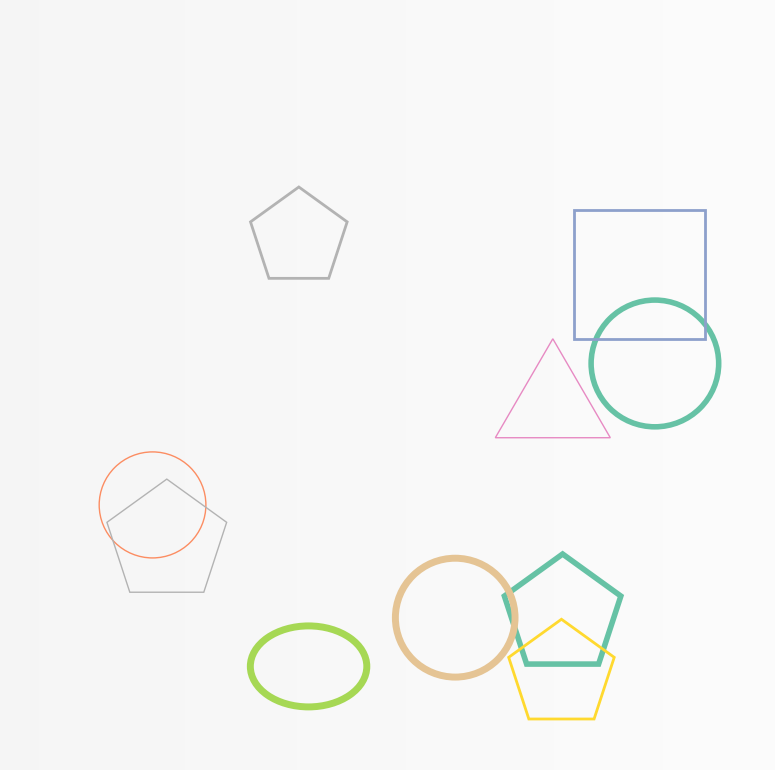[{"shape": "circle", "thickness": 2, "radius": 0.41, "center": [0.845, 0.528]}, {"shape": "pentagon", "thickness": 2, "radius": 0.4, "center": [0.726, 0.201]}, {"shape": "circle", "thickness": 0.5, "radius": 0.34, "center": [0.197, 0.344]}, {"shape": "square", "thickness": 1, "radius": 0.42, "center": [0.825, 0.644]}, {"shape": "triangle", "thickness": 0.5, "radius": 0.43, "center": [0.713, 0.474]}, {"shape": "oval", "thickness": 2.5, "radius": 0.38, "center": [0.398, 0.135]}, {"shape": "pentagon", "thickness": 1, "radius": 0.36, "center": [0.724, 0.124]}, {"shape": "circle", "thickness": 2.5, "radius": 0.39, "center": [0.587, 0.198]}, {"shape": "pentagon", "thickness": 1, "radius": 0.33, "center": [0.386, 0.692]}, {"shape": "pentagon", "thickness": 0.5, "radius": 0.41, "center": [0.215, 0.297]}]